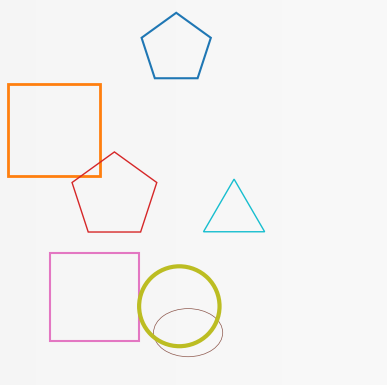[{"shape": "pentagon", "thickness": 1.5, "radius": 0.47, "center": [0.455, 0.873]}, {"shape": "square", "thickness": 2, "radius": 0.59, "center": [0.139, 0.663]}, {"shape": "pentagon", "thickness": 1, "radius": 0.57, "center": [0.295, 0.49]}, {"shape": "oval", "thickness": 0.5, "radius": 0.45, "center": [0.486, 0.136]}, {"shape": "square", "thickness": 1.5, "radius": 0.57, "center": [0.244, 0.229]}, {"shape": "circle", "thickness": 3, "radius": 0.52, "center": [0.463, 0.205]}, {"shape": "triangle", "thickness": 1, "radius": 0.46, "center": [0.604, 0.444]}]